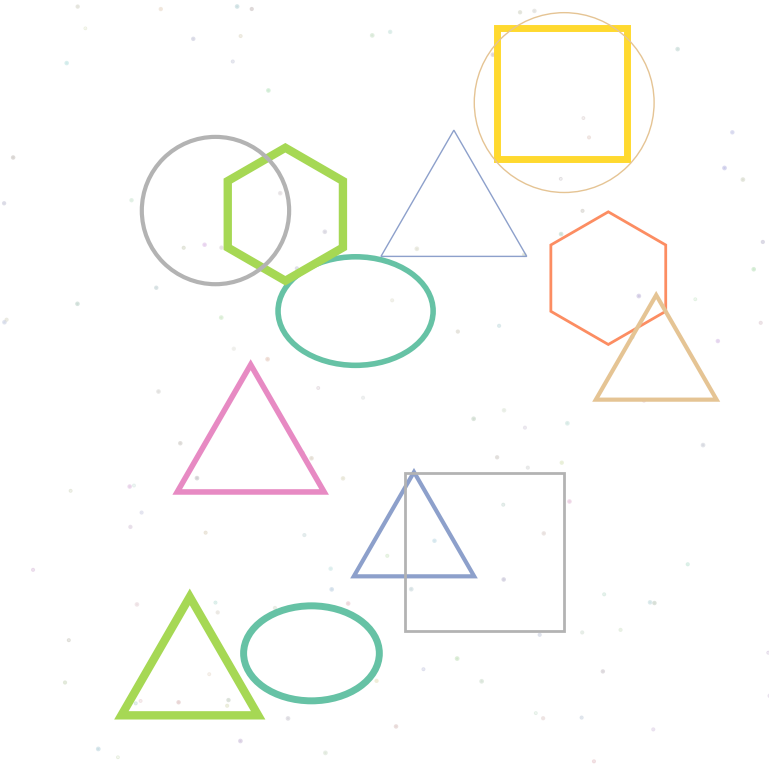[{"shape": "oval", "thickness": 2.5, "radius": 0.44, "center": [0.405, 0.152]}, {"shape": "oval", "thickness": 2, "radius": 0.5, "center": [0.462, 0.596]}, {"shape": "hexagon", "thickness": 1, "radius": 0.43, "center": [0.79, 0.639]}, {"shape": "triangle", "thickness": 0.5, "radius": 0.55, "center": [0.589, 0.722]}, {"shape": "triangle", "thickness": 1.5, "radius": 0.45, "center": [0.538, 0.297]}, {"shape": "triangle", "thickness": 2, "radius": 0.55, "center": [0.326, 0.416]}, {"shape": "triangle", "thickness": 3, "radius": 0.51, "center": [0.246, 0.122]}, {"shape": "hexagon", "thickness": 3, "radius": 0.43, "center": [0.371, 0.722]}, {"shape": "square", "thickness": 2.5, "radius": 0.42, "center": [0.73, 0.878]}, {"shape": "circle", "thickness": 0.5, "radius": 0.58, "center": [0.733, 0.867]}, {"shape": "triangle", "thickness": 1.5, "radius": 0.45, "center": [0.852, 0.526]}, {"shape": "square", "thickness": 1, "radius": 0.51, "center": [0.629, 0.283]}, {"shape": "circle", "thickness": 1.5, "radius": 0.48, "center": [0.28, 0.727]}]